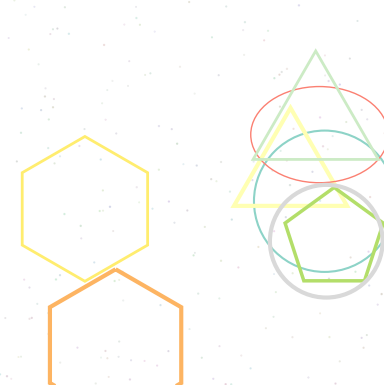[{"shape": "circle", "thickness": 1.5, "radius": 0.92, "center": [0.843, 0.477]}, {"shape": "triangle", "thickness": 3, "radius": 0.85, "center": [0.755, 0.55]}, {"shape": "oval", "thickness": 1, "radius": 0.89, "center": [0.83, 0.65]}, {"shape": "hexagon", "thickness": 3, "radius": 0.98, "center": [0.3, 0.104]}, {"shape": "pentagon", "thickness": 2.5, "radius": 0.67, "center": [0.868, 0.379]}, {"shape": "circle", "thickness": 3, "radius": 0.73, "center": [0.847, 0.373]}, {"shape": "triangle", "thickness": 2, "radius": 0.94, "center": [0.82, 0.68]}, {"shape": "hexagon", "thickness": 2, "radius": 0.94, "center": [0.221, 0.457]}]